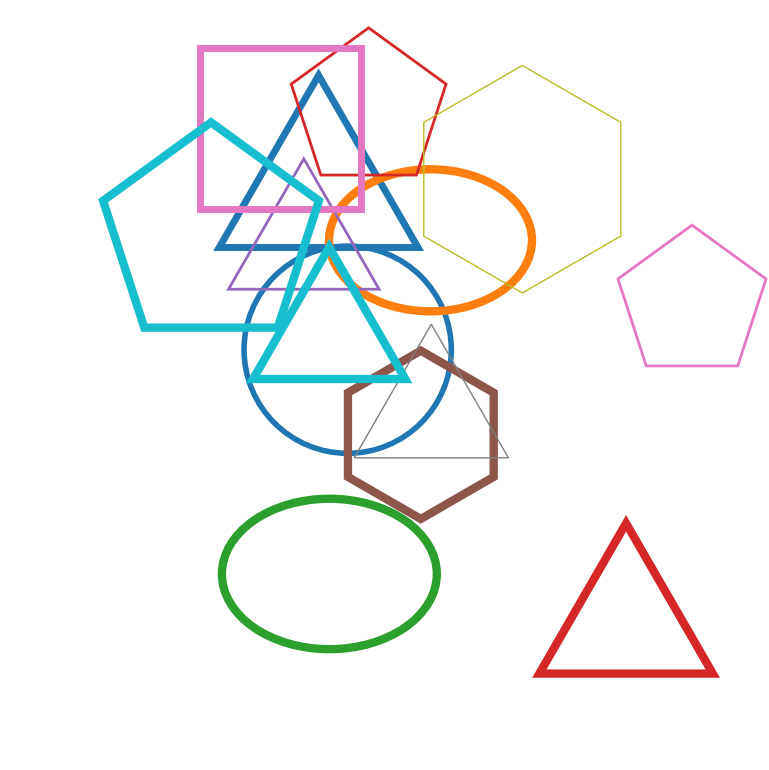[{"shape": "circle", "thickness": 2, "radius": 0.67, "center": [0.452, 0.546]}, {"shape": "triangle", "thickness": 2.5, "radius": 0.75, "center": [0.414, 0.753]}, {"shape": "oval", "thickness": 3, "radius": 0.66, "center": [0.559, 0.688]}, {"shape": "oval", "thickness": 3, "radius": 0.7, "center": [0.428, 0.255]}, {"shape": "triangle", "thickness": 3, "radius": 0.65, "center": [0.813, 0.19]}, {"shape": "pentagon", "thickness": 1, "radius": 0.53, "center": [0.479, 0.858]}, {"shape": "triangle", "thickness": 1, "radius": 0.56, "center": [0.395, 0.681]}, {"shape": "hexagon", "thickness": 3, "radius": 0.55, "center": [0.547, 0.435]}, {"shape": "square", "thickness": 2.5, "radius": 0.52, "center": [0.364, 0.833]}, {"shape": "pentagon", "thickness": 1, "radius": 0.51, "center": [0.899, 0.607]}, {"shape": "triangle", "thickness": 0.5, "radius": 0.58, "center": [0.56, 0.463]}, {"shape": "hexagon", "thickness": 0.5, "radius": 0.74, "center": [0.678, 0.767]}, {"shape": "pentagon", "thickness": 3, "radius": 0.74, "center": [0.274, 0.694]}, {"shape": "triangle", "thickness": 3, "radius": 0.57, "center": [0.427, 0.565]}]